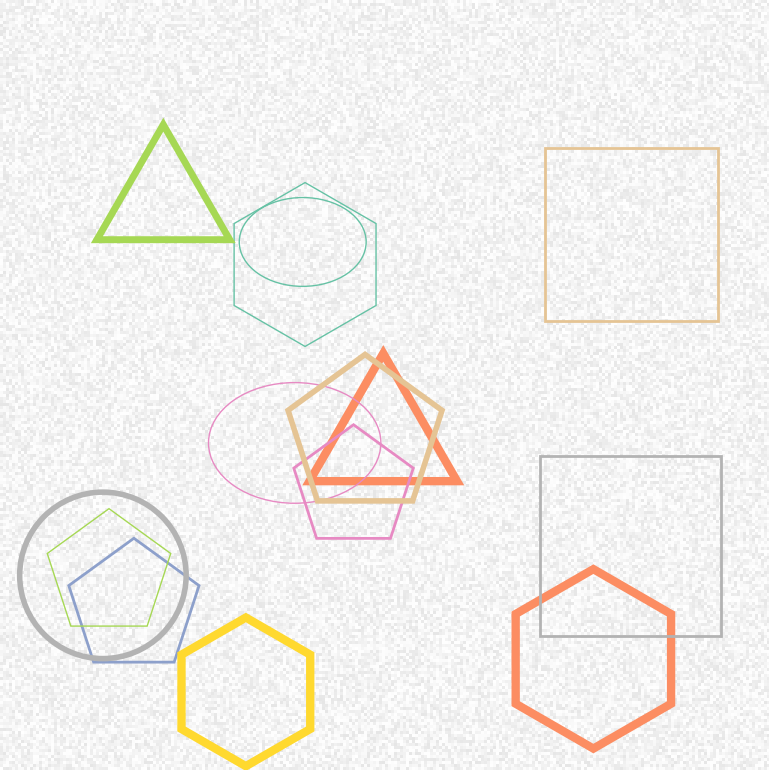[{"shape": "oval", "thickness": 0.5, "radius": 0.41, "center": [0.393, 0.686]}, {"shape": "hexagon", "thickness": 0.5, "radius": 0.53, "center": [0.396, 0.656]}, {"shape": "hexagon", "thickness": 3, "radius": 0.58, "center": [0.771, 0.144]}, {"shape": "triangle", "thickness": 3, "radius": 0.55, "center": [0.498, 0.43]}, {"shape": "pentagon", "thickness": 1, "radius": 0.44, "center": [0.174, 0.212]}, {"shape": "pentagon", "thickness": 1, "radius": 0.41, "center": [0.459, 0.367]}, {"shape": "oval", "thickness": 0.5, "radius": 0.56, "center": [0.383, 0.425]}, {"shape": "triangle", "thickness": 2.5, "radius": 0.5, "center": [0.212, 0.739]}, {"shape": "pentagon", "thickness": 0.5, "radius": 0.42, "center": [0.142, 0.255]}, {"shape": "hexagon", "thickness": 3, "radius": 0.48, "center": [0.319, 0.101]}, {"shape": "pentagon", "thickness": 2, "radius": 0.53, "center": [0.474, 0.435]}, {"shape": "square", "thickness": 1, "radius": 0.56, "center": [0.82, 0.696]}, {"shape": "circle", "thickness": 2, "radius": 0.54, "center": [0.134, 0.253]}, {"shape": "square", "thickness": 1, "radius": 0.59, "center": [0.819, 0.291]}]